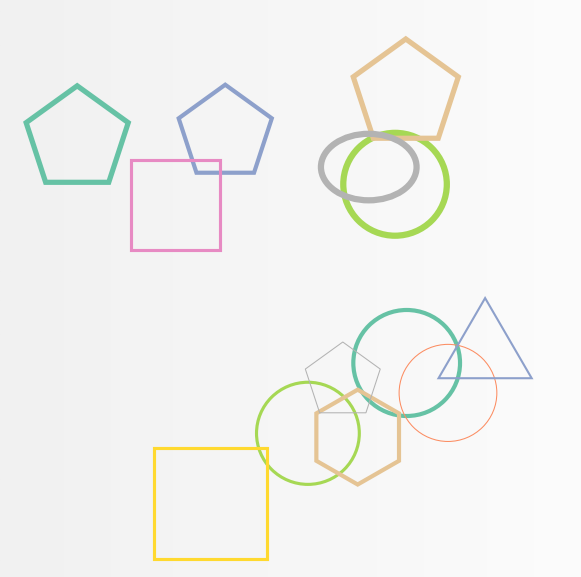[{"shape": "circle", "thickness": 2, "radius": 0.46, "center": [0.7, 0.371]}, {"shape": "pentagon", "thickness": 2.5, "radius": 0.46, "center": [0.133, 0.758]}, {"shape": "circle", "thickness": 0.5, "radius": 0.42, "center": [0.771, 0.319]}, {"shape": "pentagon", "thickness": 2, "radius": 0.42, "center": [0.388, 0.768]}, {"shape": "triangle", "thickness": 1, "radius": 0.46, "center": [0.835, 0.39]}, {"shape": "square", "thickness": 1.5, "radius": 0.39, "center": [0.302, 0.644]}, {"shape": "circle", "thickness": 3, "radius": 0.45, "center": [0.68, 0.68]}, {"shape": "circle", "thickness": 1.5, "radius": 0.44, "center": [0.53, 0.249]}, {"shape": "square", "thickness": 1.5, "radius": 0.48, "center": [0.362, 0.127]}, {"shape": "hexagon", "thickness": 2, "radius": 0.41, "center": [0.615, 0.242]}, {"shape": "pentagon", "thickness": 2.5, "radius": 0.48, "center": [0.698, 0.837]}, {"shape": "oval", "thickness": 3, "radius": 0.41, "center": [0.634, 0.71]}, {"shape": "pentagon", "thickness": 0.5, "radius": 0.34, "center": [0.59, 0.339]}]